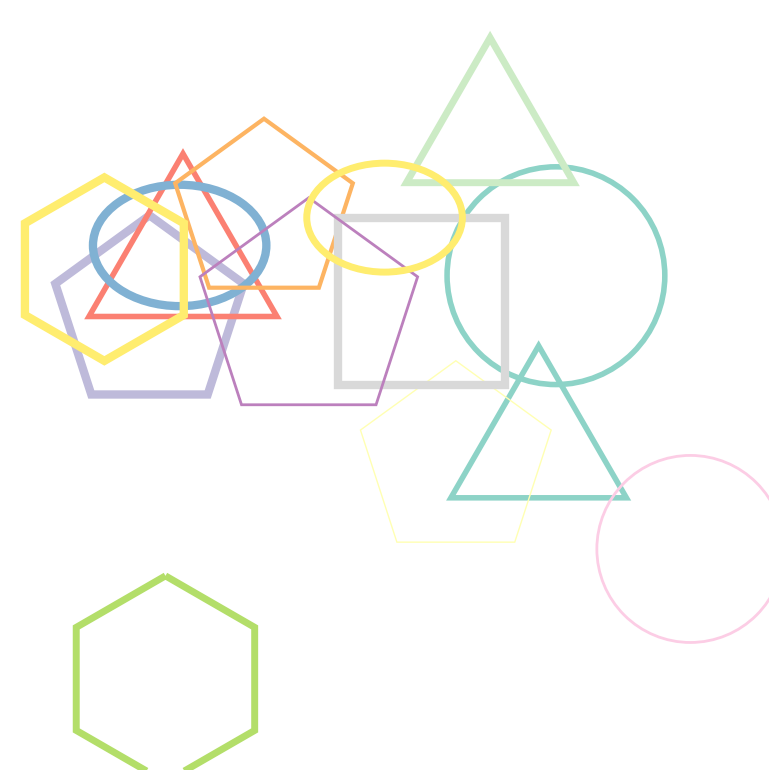[{"shape": "circle", "thickness": 2, "radius": 0.71, "center": [0.722, 0.642]}, {"shape": "triangle", "thickness": 2, "radius": 0.66, "center": [0.7, 0.419]}, {"shape": "pentagon", "thickness": 0.5, "radius": 0.65, "center": [0.592, 0.401]}, {"shape": "pentagon", "thickness": 3, "radius": 0.64, "center": [0.194, 0.592]}, {"shape": "triangle", "thickness": 2, "radius": 0.7, "center": [0.238, 0.659]}, {"shape": "oval", "thickness": 3, "radius": 0.56, "center": [0.233, 0.681]}, {"shape": "pentagon", "thickness": 1.5, "radius": 0.61, "center": [0.343, 0.724]}, {"shape": "hexagon", "thickness": 2.5, "radius": 0.67, "center": [0.215, 0.118]}, {"shape": "circle", "thickness": 1, "radius": 0.61, "center": [0.897, 0.287]}, {"shape": "square", "thickness": 3, "radius": 0.54, "center": [0.547, 0.609]}, {"shape": "pentagon", "thickness": 1, "radius": 0.74, "center": [0.401, 0.595]}, {"shape": "triangle", "thickness": 2.5, "radius": 0.63, "center": [0.636, 0.825]}, {"shape": "oval", "thickness": 2.5, "radius": 0.51, "center": [0.499, 0.717]}, {"shape": "hexagon", "thickness": 3, "radius": 0.6, "center": [0.136, 0.65]}]